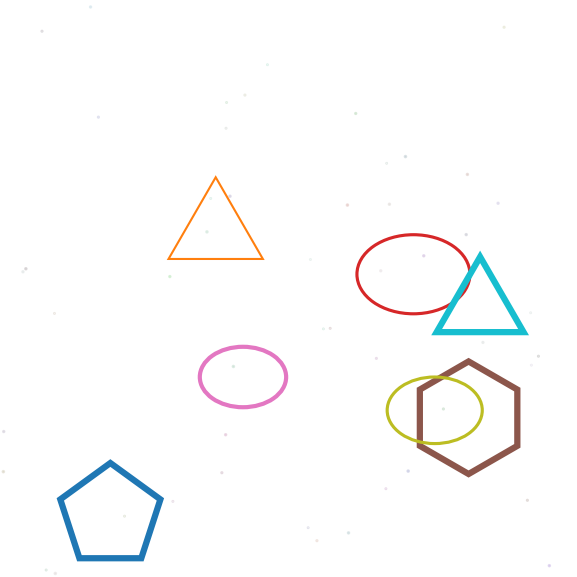[{"shape": "pentagon", "thickness": 3, "radius": 0.46, "center": [0.191, 0.106]}, {"shape": "triangle", "thickness": 1, "radius": 0.47, "center": [0.374, 0.598]}, {"shape": "oval", "thickness": 1.5, "radius": 0.49, "center": [0.716, 0.524]}, {"shape": "hexagon", "thickness": 3, "radius": 0.49, "center": [0.811, 0.276]}, {"shape": "oval", "thickness": 2, "radius": 0.37, "center": [0.421, 0.346]}, {"shape": "oval", "thickness": 1.5, "radius": 0.41, "center": [0.753, 0.289]}, {"shape": "triangle", "thickness": 3, "radius": 0.43, "center": [0.831, 0.467]}]